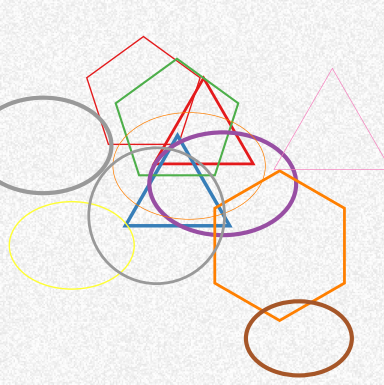[{"shape": "pentagon", "thickness": 1, "radius": 0.77, "center": [0.373, 0.75]}, {"shape": "triangle", "thickness": 2, "radius": 0.74, "center": [0.529, 0.649]}, {"shape": "triangle", "thickness": 2.5, "radius": 0.78, "center": [0.461, 0.492]}, {"shape": "pentagon", "thickness": 1.5, "radius": 0.84, "center": [0.46, 0.68]}, {"shape": "oval", "thickness": 3, "radius": 0.95, "center": [0.579, 0.523]}, {"shape": "oval", "thickness": 0.5, "radius": 0.99, "center": [0.491, 0.569]}, {"shape": "hexagon", "thickness": 2, "radius": 0.97, "center": [0.726, 0.362]}, {"shape": "oval", "thickness": 1, "radius": 0.81, "center": [0.186, 0.363]}, {"shape": "oval", "thickness": 3, "radius": 0.69, "center": [0.776, 0.121]}, {"shape": "triangle", "thickness": 0.5, "radius": 0.88, "center": [0.863, 0.647]}, {"shape": "circle", "thickness": 2, "radius": 0.88, "center": [0.407, 0.44]}, {"shape": "oval", "thickness": 3, "radius": 0.89, "center": [0.112, 0.622]}]